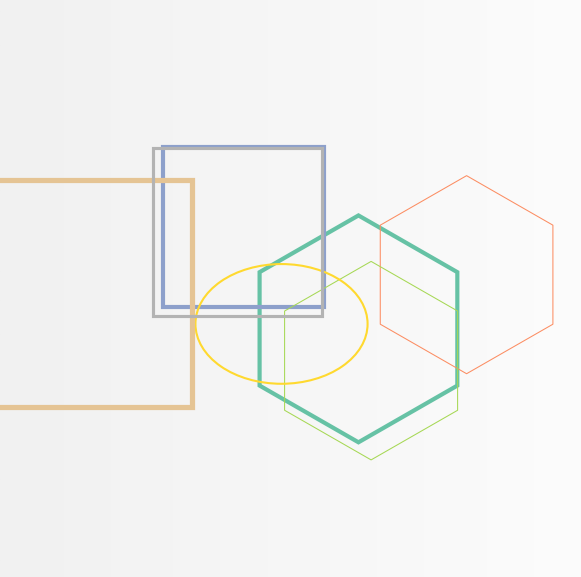[{"shape": "hexagon", "thickness": 2, "radius": 0.98, "center": [0.617, 0.43]}, {"shape": "hexagon", "thickness": 0.5, "radius": 0.86, "center": [0.803, 0.523]}, {"shape": "square", "thickness": 2, "radius": 0.69, "center": [0.419, 0.606]}, {"shape": "hexagon", "thickness": 0.5, "radius": 0.86, "center": [0.638, 0.375]}, {"shape": "oval", "thickness": 1, "radius": 0.74, "center": [0.484, 0.438]}, {"shape": "square", "thickness": 2.5, "radius": 0.98, "center": [0.134, 0.491]}, {"shape": "square", "thickness": 1.5, "radius": 0.73, "center": [0.408, 0.598]}]